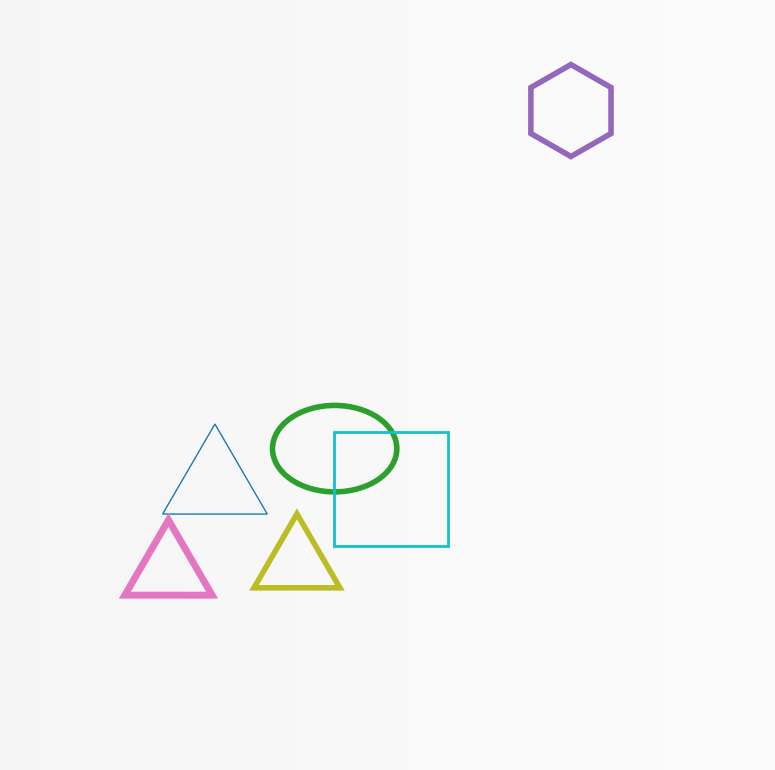[{"shape": "triangle", "thickness": 0.5, "radius": 0.39, "center": [0.277, 0.371]}, {"shape": "oval", "thickness": 2, "radius": 0.4, "center": [0.432, 0.417]}, {"shape": "hexagon", "thickness": 2, "radius": 0.3, "center": [0.737, 0.856]}, {"shape": "triangle", "thickness": 2.5, "radius": 0.33, "center": [0.217, 0.26]}, {"shape": "triangle", "thickness": 2, "radius": 0.32, "center": [0.383, 0.269]}, {"shape": "square", "thickness": 1, "radius": 0.37, "center": [0.504, 0.365]}]